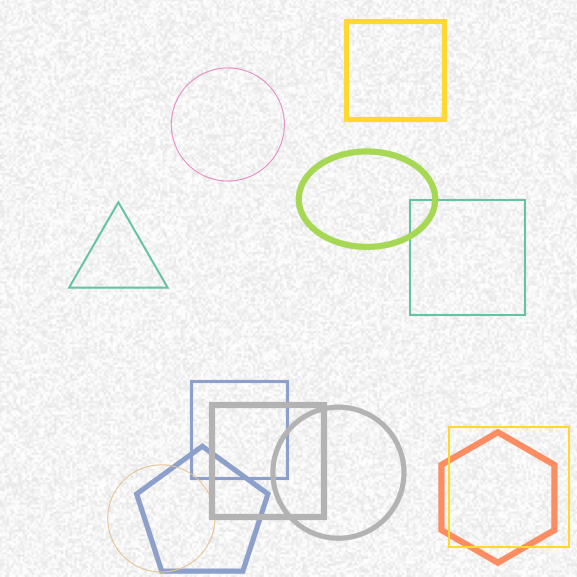[{"shape": "triangle", "thickness": 1, "radius": 0.49, "center": [0.205, 0.55]}, {"shape": "square", "thickness": 1, "radius": 0.5, "center": [0.809, 0.553]}, {"shape": "hexagon", "thickness": 3, "radius": 0.56, "center": [0.862, 0.138]}, {"shape": "pentagon", "thickness": 2.5, "radius": 0.6, "center": [0.35, 0.107]}, {"shape": "square", "thickness": 1.5, "radius": 0.42, "center": [0.414, 0.255]}, {"shape": "circle", "thickness": 0.5, "radius": 0.49, "center": [0.395, 0.784]}, {"shape": "oval", "thickness": 3, "radius": 0.59, "center": [0.636, 0.654]}, {"shape": "square", "thickness": 2.5, "radius": 0.42, "center": [0.684, 0.878]}, {"shape": "square", "thickness": 1, "radius": 0.52, "center": [0.881, 0.155]}, {"shape": "circle", "thickness": 0.5, "radius": 0.46, "center": [0.279, 0.101]}, {"shape": "square", "thickness": 3, "radius": 0.48, "center": [0.464, 0.2]}, {"shape": "circle", "thickness": 2.5, "radius": 0.57, "center": [0.586, 0.181]}]